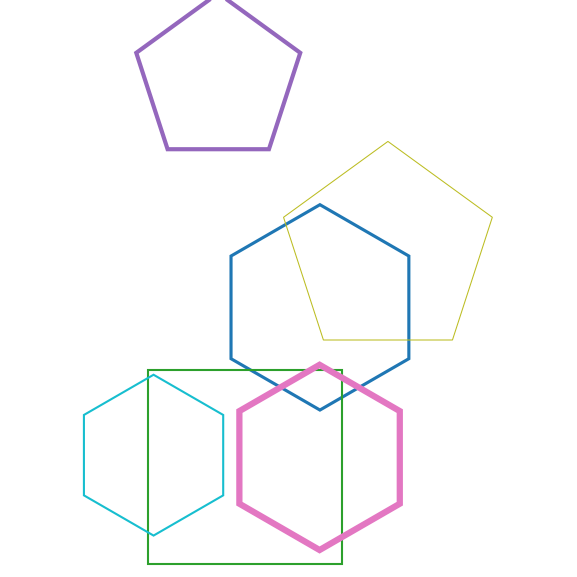[{"shape": "hexagon", "thickness": 1.5, "radius": 0.89, "center": [0.554, 0.467]}, {"shape": "square", "thickness": 1, "radius": 0.84, "center": [0.425, 0.19]}, {"shape": "pentagon", "thickness": 2, "radius": 0.75, "center": [0.378, 0.862]}, {"shape": "hexagon", "thickness": 3, "radius": 0.8, "center": [0.553, 0.207]}, {"shape": "pentagon", "thickness": 0.5, "radius": 0.95, "center": [0.672, 0.564]}, {"shape": "hexagon", "thickness": 1, "radius": 0.7, "center": [0.266, 0.211]}]